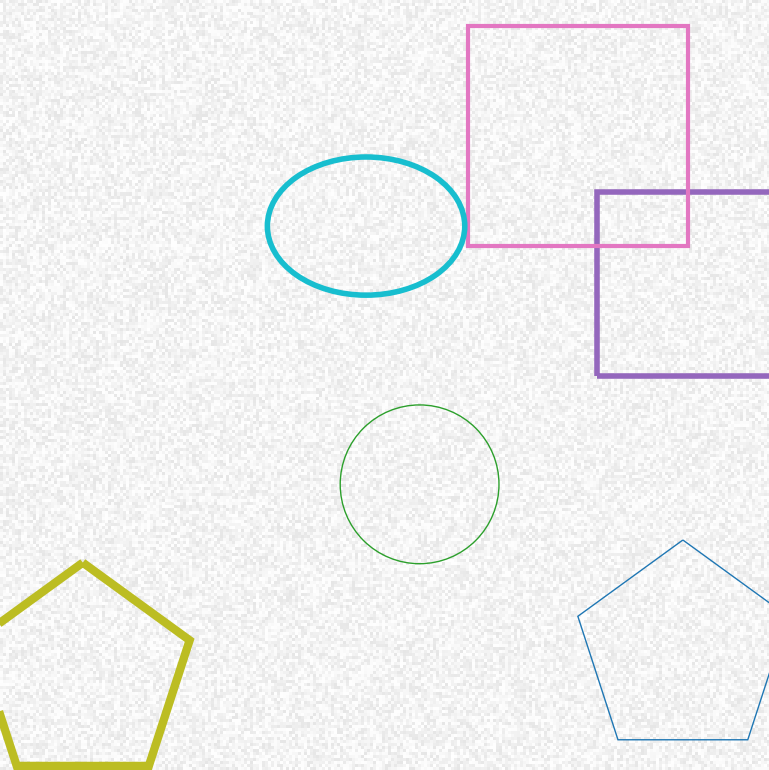[{"shape": "pentagon", "thickness": 0.5, "radius": 0.72, "center": [0.887, 0.155]}, {"shape": "circle", "thickness": 0.5, "radius": 0.52, "center": [0.545, 0.371]}, {"shape": "square", "thickness": 2, "radius": 0.6, "center": [0.894, 0.631]}, {"shape": "square", "thickness": 1.5, "radius": 0.71, "center": [0.75, 0.823]}, {"shape": "pentagon", "thickness": 3, "radius": 0.73, "center": [0.108, 0.123]}, {"shape": "oval", "thickness": 2, "radius": 0.64, "center": [0.475, 0.706]}]